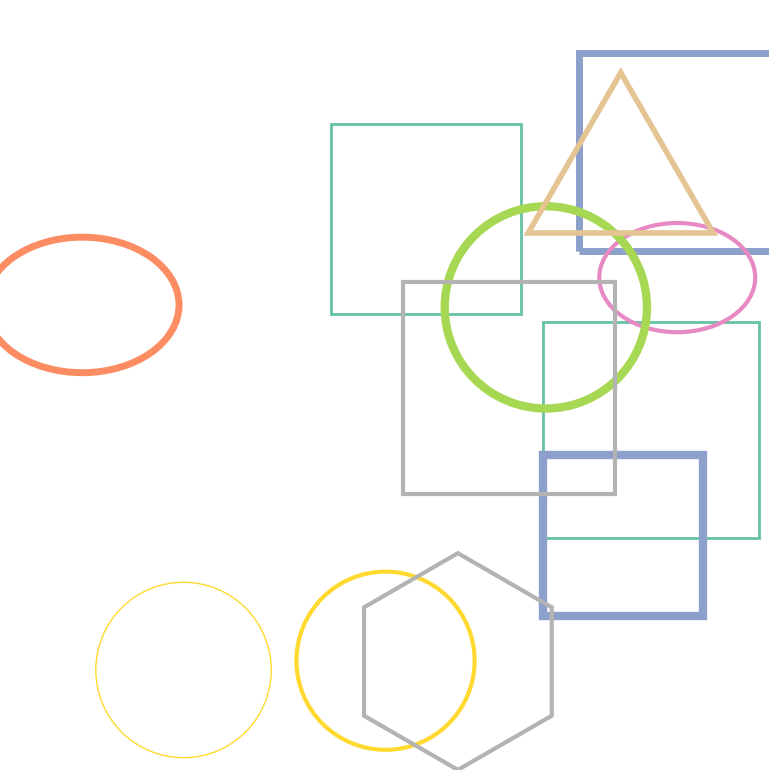[{"shape": "square", "thickness": 1, "radius": 0.7, "center": [0.846, 0.442]}, {"shape": "square", "thickness": 1, "radius": 0.62, "center": [0.553, 0.716]}, {"shape": "oval", "thickness": 2.5, "radius": 0.63, "center": [0.107, 0.604]}, {"shape": "square", "thickness": 3, "radius": 0.52, "center": [0.809, 0.304]}, {"shape": "square", "thickness": 2.5, "radius": 0.64, "center": [0.88, 0.803]}, {"shape": "oval", "thickness": 1.5, "radius": 0.51, "center": [0.88, 0.639]}, {"shape": "circle", "thickness": 3, "radius": 0.66, "center": [0.709, 0.601]}, {"shape": "circle", "thickness": 0.5, "radius": 0.57, "center": [0.238, 0.13]}, {"shape": "circle", "thickness": 1.5, "radius": 0.58, "center": [0.501, 0.142]}, {"shape": "triangle", "thickness": 2, "radius": 0.69, "center": [0.806, 0.767]}, {"shape": "hexagon", "thickness": 1.5, "radius": 0.7, "center": [0.595, 0.141]}, {"shape": "square", "thickness": 1.5, "radius": 0.69, "center": [0.661, 0.496]}]